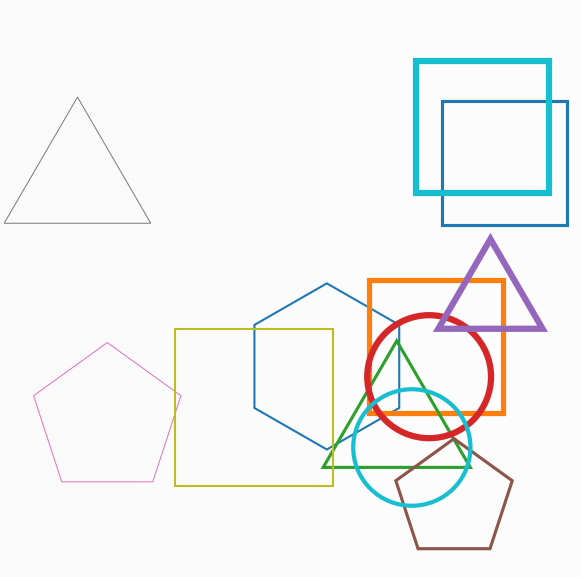[{"shape": "hexagon", "thickness": 1, "radius": 0.72, "center": [0.562, 0.365]}, {"shape": "square", "thickness": 1.5, "radius": 0.54, "center": [0.868, 0.717]}, {"shape": "square", "thickness": 2.5, "radius": 0.58, "center": [0.75, 0.4]}, {"shape": "triangle", "thickness": 1.5, "radius": 0.73, "center": [0.683, 0.263]}, {"shape": "circle", "thickness": 3, "radius": 0.53, "center": [0.738, 0.347]}, {"shape": "triangle", "thickness": 3, "radius": 0.52, "center": [0.844, 0.482]}, {"shape": "pentagon", "thickness": 1.5, "radius": 0.53, "center": [0.781, 0.134]}, {"shape": "pentagon", "thickness": 0.5, "radius": 0.67, "center": [0.185, 0.273]}, {"shape": "triangle", "thickness": 0.5, "radius": 0.73, "center": [0.133, 0.685]}, {"shape": "square", "thickness": 1, "radius": 0.68, "center": [0.438, 0.293]}, {"shape": "circle", "thickness": 2, "radius": 0.5, "center": [0.709, 0.224]}, {"shape": "square", "thickness": 3, "radius": 0.57, "center": [0.83, 0.779]}]